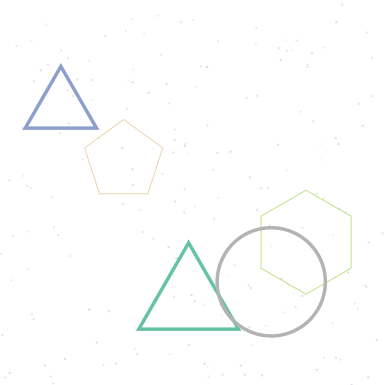[{"shape": "triangle", "thickness": 2.5, "radius": 0.75, "center": [0.49, 0.22]}, {"shape": "triangle", "thickness": 2.5, "radius": 0.53, "center": [0.158, 0.721]}, {"shape": "hexagon", "thickness": 0.5, "radius": 0.68, "center": [0.795, 0.371]}, {"shape": "pentagon", "thickness": 0.5, "radius": 0.53, "center": [0.321, 0.583]}, {"shape": "circle", "thickness": 2.5, "radius": 0.7, "center": [0.705, 0.268]}]